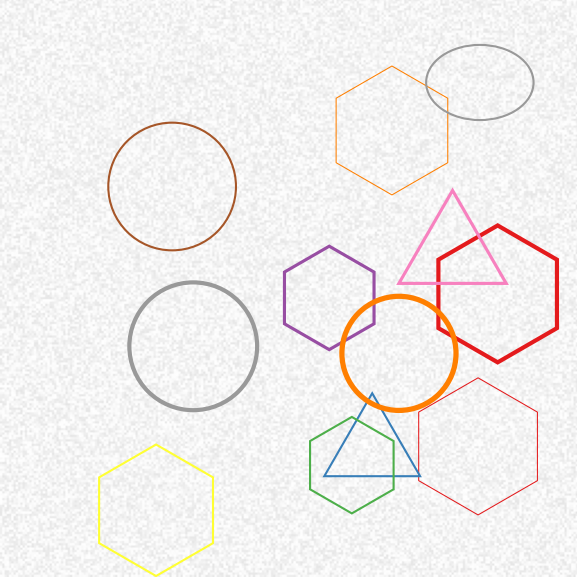[{"shape": "hexagon", "thickness": 0.5, "radius": 0.59, "center": [0.828, 0.226]}, {"shape": "hexagon", "thickness": 2, "radius": 0.59, "center": [0.862, 0.49]}, {"shape": "triangle", "thickness": 1, "radius": 0.48, "center": [0.644, 0.222]}, {"shape": "hexagon", "thickness": 1, "radius": 0.42, "center": [0.609, 0.194]}, {"shape": "hexagon", "thickness": 1.5, "radius": 0.45, "center": [0.57, 0.483]}, {"shape": "hexagon", "thickness": 0.5, "radius": 0.56, "center": [0.679, 0.773]}, {"shape": "circle", "thickness": 2.5, "radius": 0.49, "center": [0.691, 0.387]}, {"shape": "hexagon", "thickness": 1, "radius": 0.57, "center": [0.27, 0.116]}, {"shape": "circle", "thickness": 1, "radius": 0.55, "center": [0.298, 0.676]}, {"shape": "triangle", "thickness": 1.5, "radius": 0.54, "center": [0.784, 0.562]}, {"shape": "oval", "thickness": 1, "radius": 0.46, "center": [0.831, 0.856]}, {"shape": "circle", "thickness": 2, "radius": 0.55, "center": [0.335, 0.399]}]